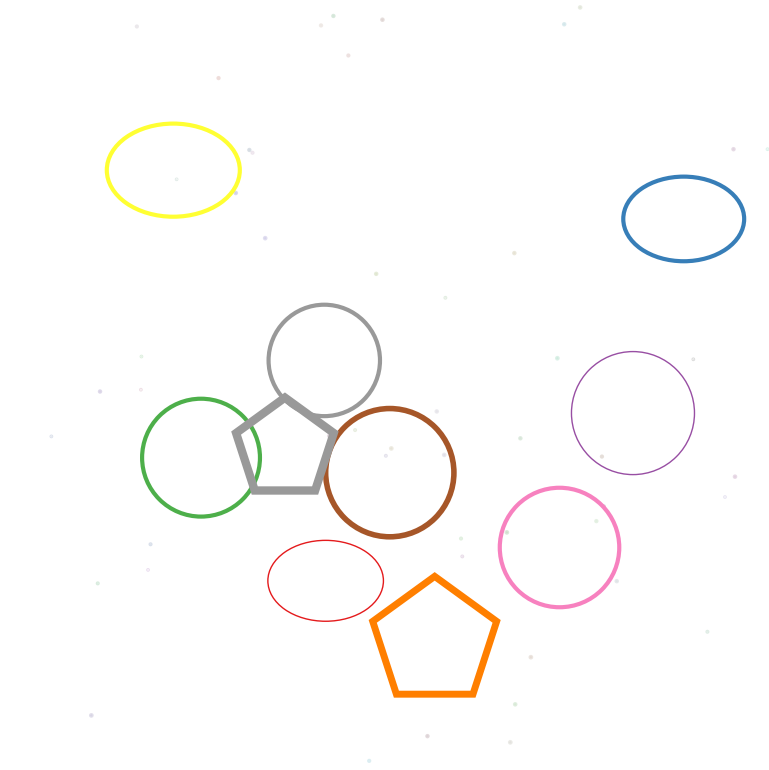[{"shape": "oval", "thickness": 0.5, "radius": 0.38, "center": [0.423, 0.246]}, {"shape": "oval", "thickness": 1.5, "radius": 0.39, "center": [0.888, 0.716]}, {"shape": "circle", "thickness": 1.5, "radius": 0.38, "center": [0.261, 0.406]}, {"shape": "circle", "thickness": 0.5, "radius": 0.4, "center": [0.822, 0.464]}, {"shape": "pentagon", "thickness": 2.5, "radius": 0.42, "center": [0.565, 0.167]}, {"shape": "oval", "thickness": 1.5, "radius": 0.43, "center": [0.225, 0.779]}, {"shape": "circle", "thickness": 2, "radius": 0.42, "center": [0.506, 0.386]}, {"shape": "circle", "thickness": 1.5, "radius": 0.39, "center": [0.727, 0.289]}, {"shape": "circle", "thickness": 1.5, "radius": 0.36, "center": [0.421, 0.532]}, {"shape": "pentagon", "thickness": 3, "radius": 0.33, "center": [0.37, 0.417]}]